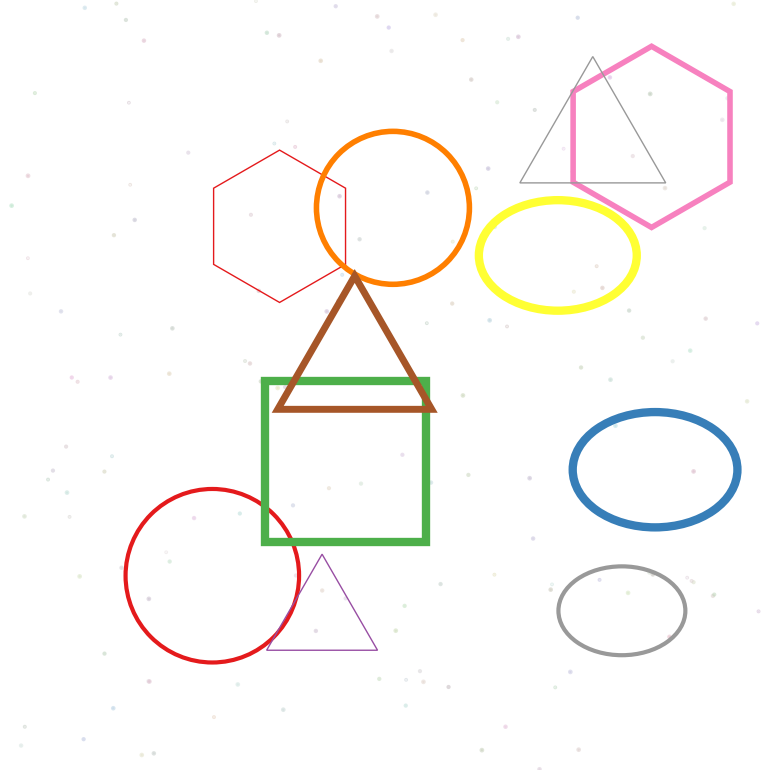[{"shape": "hexagon", "thickness": 0.5, "radius": 0.49, "center": [0.363, 0.706]}, {"shape": "circle", "thickness": 1.5, "radius": 0.56, "center": [0.276, 0.252]}, {"shape": "oval", "thickness": 3, "radius": 0.53, "center": [0.851, 0.39]}, {"shape": "square", "thickness": 3, "radius": 0.52, "center": [0.448, 0.401]}, {"shape": "triangle", "thickness": 0.5, "radius": 0.42, "center": [0.418, 0.197]}, {"shape": "circle", "thickness": 2, "radius": 0.5, "center": [0.51, 0.73]}, {"shape": "oval", "thickness": 3, "radius": 0.51, "center": [0.724, 0.668]}, {"shape": "triangle", "thickness": 2.5, "radius": 0.58, "center": [0.461, 0.526]}, {"shape": "hexagon", "thickness": 2, "radius": 0.59, "center": [0.846, 0.822]}, {"shape": "triangle", "thickness": 0.5, "radius": 0.55, "center": [0.77, 0.817]}, {"shape": "oval", "thickness": 1.5, "radius": 0.41, "center": [0.808, 0.207]}]